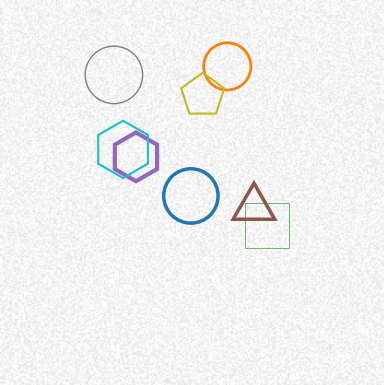[{"shape": "circle", "thickness": 2.5, "radius": 0.35, "center": [0.496, 0.491]}, {"shape": "circle", "thickness": 2, "radius": 0.31, "center": [0.59, 0.828]}, {"shape": "square", "thickness": 0.5, "radius": 0.29, "center": [0.693, 0.414]}, {"shape": "hexagon", "thickness": 3, "radius": 0.32, "center": [0.353, 0.593]}, {"shape": "triangle", "thickness": 2.5, "radius": 0.31, "center": [0.66, 0.462]}, {"shape": "circle", "thickness": 1, "radius": 0.37, "center": [0.296, 0.806]}, {"shape": "pentagon", "thickness": 1.5, "radius": 0.29, "center": [0.527, 0.752]}, {"shape": "hexagon", "thickness": 1.5, "radius": 0.37, "center": [0.32, 0.612]}]